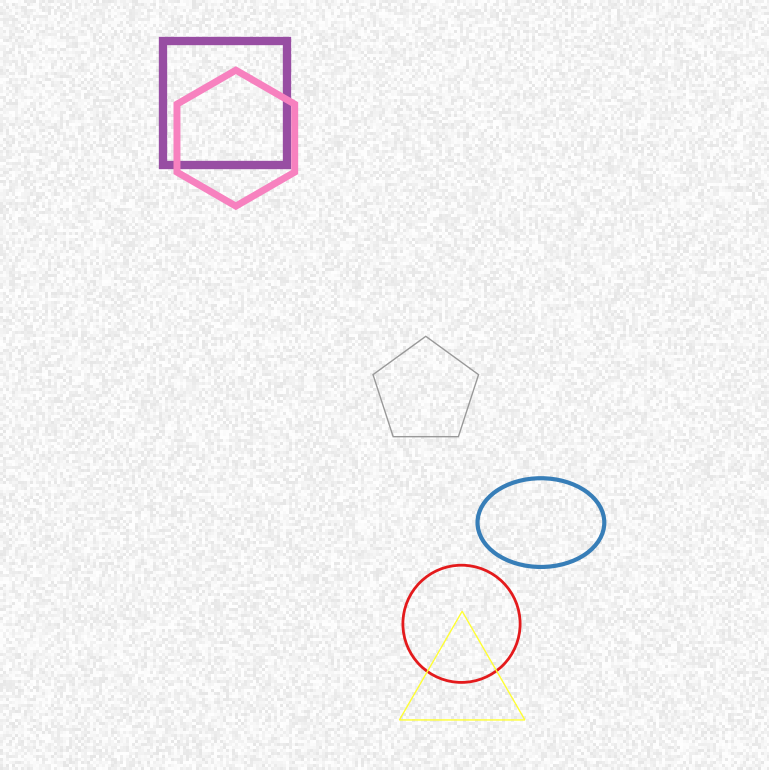[{"shape": "circle", "thickness": 1, "radius": 0.38, "center": [0.599, 0.19]}, {"shape": "oval", "thickness": 1.5, "radius": 0.41, "center": [0.702, 0.321]}, {"shape": "square", "thickness": 3, "radius": 0.4, "center": [0.292, 0.866]}, {"shape": "triangle", "thickness": 0.5, "radius": 0.47, "center": [0.6, 0.112]}, {"shape": "hexagon", "thickness": 2.5, "radius": 0.44, "center": [0.306, 0.821]}, {"shape": "pentagon", "thickness": 0.5, "radius": 0.36, "center": [0.553, 0.491]}]